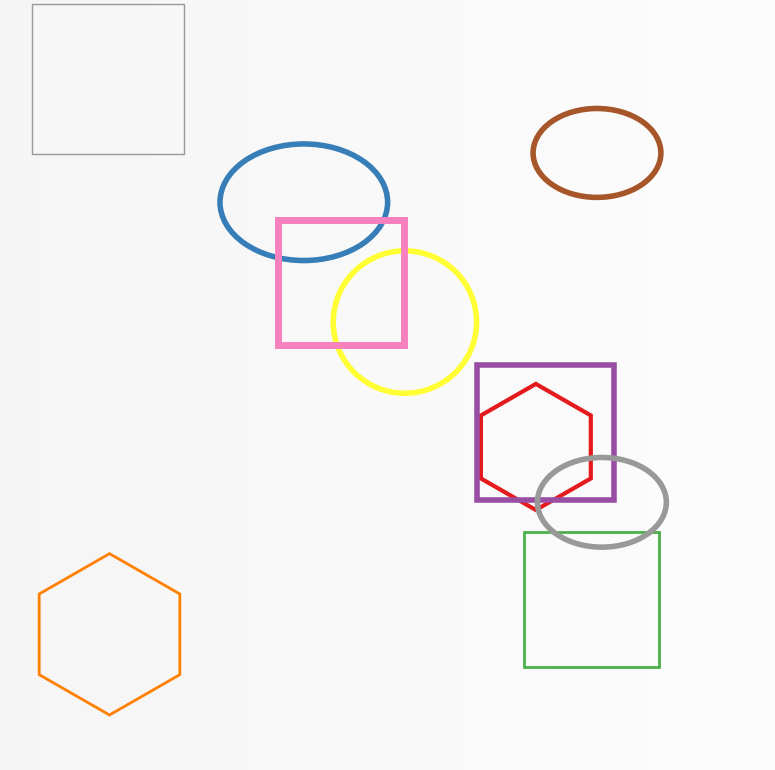[{"shape": "hexagon", "thickness": 1.5, "radius": 0.41, "center": [0.691, 0.42]}, {"shape": "oval", "thickness": 2, "radius": 0.54, "center": [0.392, 0.737]}, {"shape": "square", "thickness": 1, "radius": 0.44, "center": [0.763, 0.221]}, {"shape": "square", "thickness": 2, "radius": 0.44, "center": [0.704, 0.439]}, {"shape": "hexagon", "thickness": 1, "radius": 0.52, "center": [0.141, 0.176]}, {"shape": "circle", "thickness": 2, "radius": 0.46, "center": [0.522, 0.582]}, {"shape": "oval", "thickness": 2, "radius": 0.41, "center": [0.77, 0.801]}, {"shape": "square", "thickness": 2.5, "radius": 0.41, "center": [0.44, 0.633]}, {"shape": "square", "thickness": 0.5, "radius": 0.49, "center": [0.14, 0.897]}, {"shape": "oval", "thickness": 2, "radius": 0.42, "center": [0.777, 0.348]}]